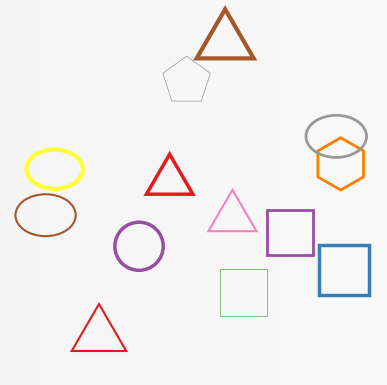[{"shape": "triangle", "thickness": 2.5, "radius": 0.35, "center": [0.438, 0.53]}, {"shape": "triangle", "thickness": 1.5, "radius": 0.41, "center": [0.255, 0.129]}, {"shape": "square", "thickness": 2.5, "radius": 0.33, "center": [0.888, 0.298]}, {"shape": "square", "thickness": 0.5, "radius": 0.3, "center": [0.629, 0.24]}, {"shape": "circle", "thickness": 2.5, "radius": 0.31, "center": [0.359, 0.36]}, {"shape": "square", "thickness": 2, "radius": 0.3, "center": [0.748, 0.397]}, {"shape": "hexagon", "thickness": 2, "radius": 0.34, "center": [0.879, 0.574]}, {"shape": "oval", "thickness": 3, "radius": 0.36, "center": [0.141, 0.56]}, {"shape": "oval", "thickness": 1.5, "radius": 0.39, "center": [0.118, 0.441]}, {"shape": "triangle", "thickness": 3, "radius": 0.43, "center": [0.581, 0.891]}, {"shape": "triangle", "thickness": 1.5, "radius": 0.36, "center": [0.6, 0.435]}, {"shape": "oval", "thickness": 2, "radius": 0.39, "center": [0.868, 0.646]}, {"shape": "pentagon", "thickness": 0.5, "radius": 0.32, "center": [0.482, 0.79]}]